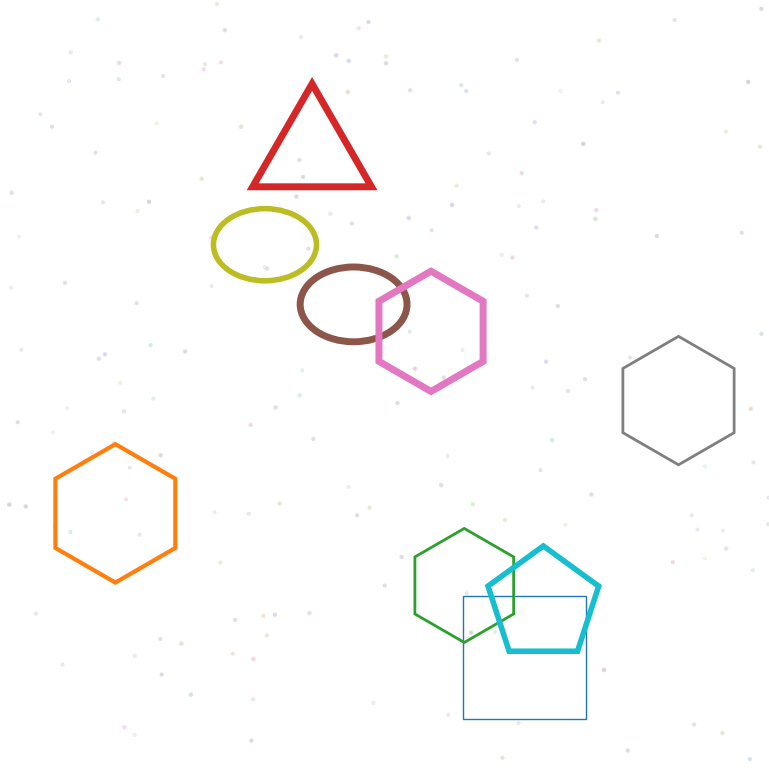[{"shape": "square", "thickness": 0.5, "radius": 0.4, "center": [0.681, 0.146]}, {"shape": "hexagon", "thickness": 1.5, "radius": 0.45, "center": [0.15, 0.333]}, {"shape": "hexagon", "thickness": 1, "radius": 0.37, "center": [0.603, 0.24]}, {"shape": "triangle", "thickness": 2.5, "radius": 0.45, "center": [0.405, 0.802]}, {"shape": "oval", "thickness": 2.5, "radius": 0.35, "center": [0.459, 0.605]}, {"shape": "hexagon", "thickness": 2.5, "radius": 0.39, "center": [0.56, 0.57]}, {"shape": "hexagon", "thickness": 1, "radius": 0.42, "center": [0.881, 0.48]}, {"shape": "oval", "thickness": 2, "radius": 0.33, "center": [0.344, 0.682]}, {"shape": "pentagon", "thickness": 2, "radius": 0.38, "center": [0.706, 0.215]}]